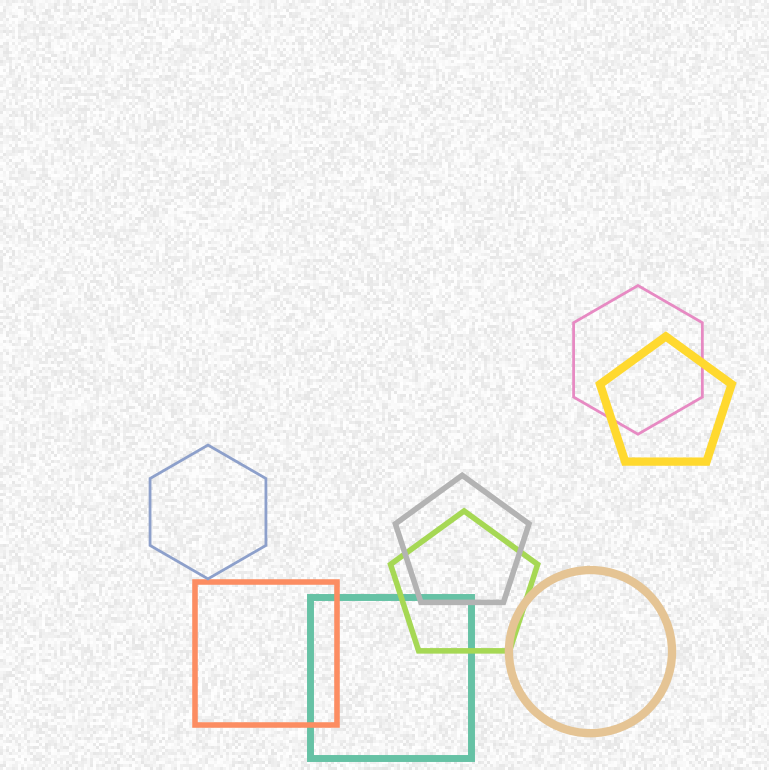[{"shape": "square", "thickness": 2.5, "radius": 0.52, "center": [0.507, 0.12]}, {"shape": "square", "thickness": 2, "radius": 0.46, "center": [0.345, 0.151]}, {"shape": "hexagon", "thickness": 1, "radius": 0.43, "center": [0.27, 0.335]}, {"shape": "hexagon", "thickness": 1, "radius": 0.48, "center": [0.829, 0.533]}, {"shape": "pentagon", "thickness": 2, "radius": 0.5, "center": [0.603, 0.236]}, {"shape": "pentagon", "thickness": 3, "radius": 0.45, "center": [0.865, 0.473]}, {"shape": "circle", "thickness": 3, "radius": 0.53, "center": [0.767, 0.154]}, {"shape": "pentagon", "thickness": 2, "radius": 0.46, "center": [0.6, 0.292]}]